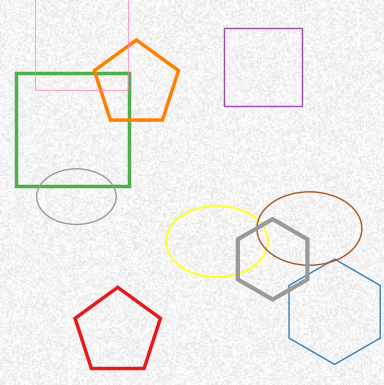[{"shape": "pentagon", "thickness": 2.5, "radius": 0.58, "center": [0.306, 0.137]}, {"shape": "hexagon", "thickness": 1, "radius": 0.68, "center": [0.869, 0.19]}, {"shape": "square", "thickness": 2.5, "radius": 0.73, "center": [0.188, 0.665]}, {"shape": "square", "thickness": 1, "radius": 0.5, "center": [0.682, 0.826]}, {"shape": "pentagon", "thickness": 2.5, "radius": 0.57, "center": [0.354, 0.781]}, {"shape": "oval", "thickness": 1.5, "radius": 0.66, "center": [0.564, 0.373]}, {"shape": "oval", "thickness": 1, "radius": 0.68, "center": [0.804, 0.406]}, {"shape": "square", "thickness": 0.5, "radius": 0.6, "center": [0.212, 0.886]}, {"shape": "hexagon", "thickness": 3, "radius": 0.52, "center": [0.708, 0.326]}, {"shape": "oval", "thickness": 1, "radius": 0.52, "center": [0.199, 0.489]}]